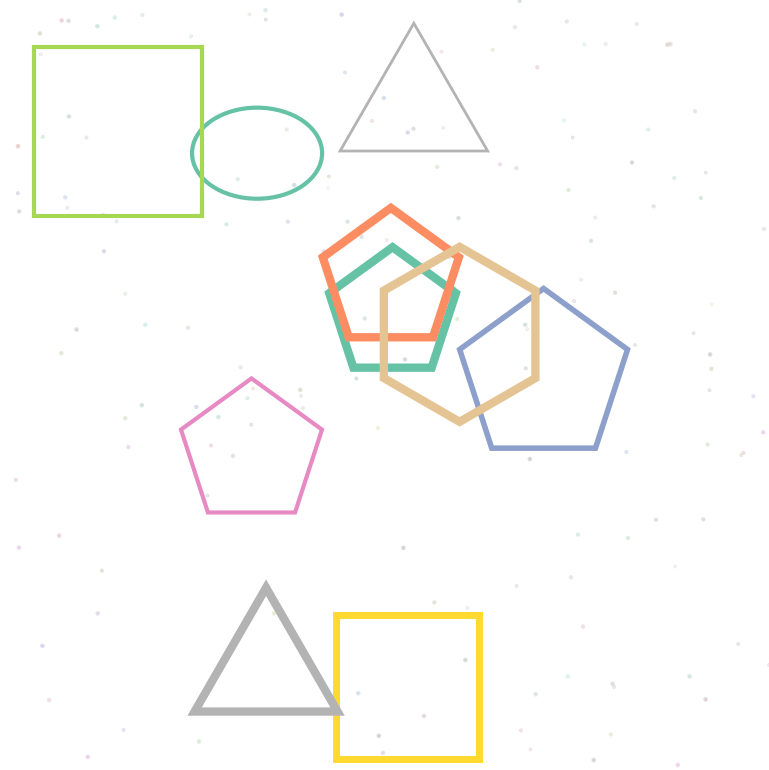[{"shape": "oval", "thickness": 1.5, "radius": 0.42, "center": [0.334, 0.801]}, {"shape": "pentagon", "thickness": 3, "radius": 0.43, "center": [0.51, 0.592]}, {"shape": "pentagon", "thickness": 3, "radius": 0.46, "center": [0.508, 0.637]}, {"shape": "pentagon", "thickness": 2, "radius": 0.57, "center": [0.706, 0.511]}, {"shape": "pentagon", "thickness": 1.5, "radius": 0.48, "center": [0.327, 0.412]}, {"shape": "square", "thickness": 1.5, "radius": 0.55, "center": [0.153, 0.829]}, {"shape": "square", "thickness": 2.5, "radius": 0.47, "center": [0.529, 0.108]}, {"shape": "hexagon", "thickness": 3, "radius": 0.57, "center": [0.597, 0.566]}, {"shape": "triangle", "thickness": 3, "radius": 0.54, "center": [0.346, 0.13]}, {"shape": "triangle", "thickness": 1, "radius": 0.55, "center": [0.537, 0.859]}]